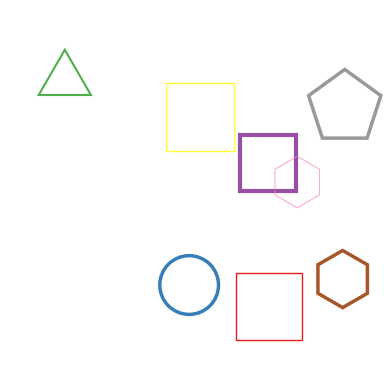[{"shape": "square", "thickness": 1, "radius": 0.43, "center": [0.699, 0.204]}, {"shape": "circle", "thickness": 2.5, "radius": 0.38, "center": [0.491, 0.26]}, {"shape": "triangle", "thickness": 1.5, "radius": 0.39, "center": [0.168, 0.792]}, {"shape": "square", "thickness": 3, "radius": 0.37, "center": [0.695, 0.577]}, {"shape": "square", "thickness": 1, "radius": 0.44, "center": [0.52, 0.697]}, {"shape": "hexagon", "thickness": 2.5, "radius": 0.37, "center": [0.89, 0.275]}, {"shape": "hexagon", "thickness": 0.5, "radius": 0.33, "center": [0.772, 0.527]}, {"shape": "pentagon", "thickness": 2.5, "radius": 0.49, "center": [0.895, 0.721]}]